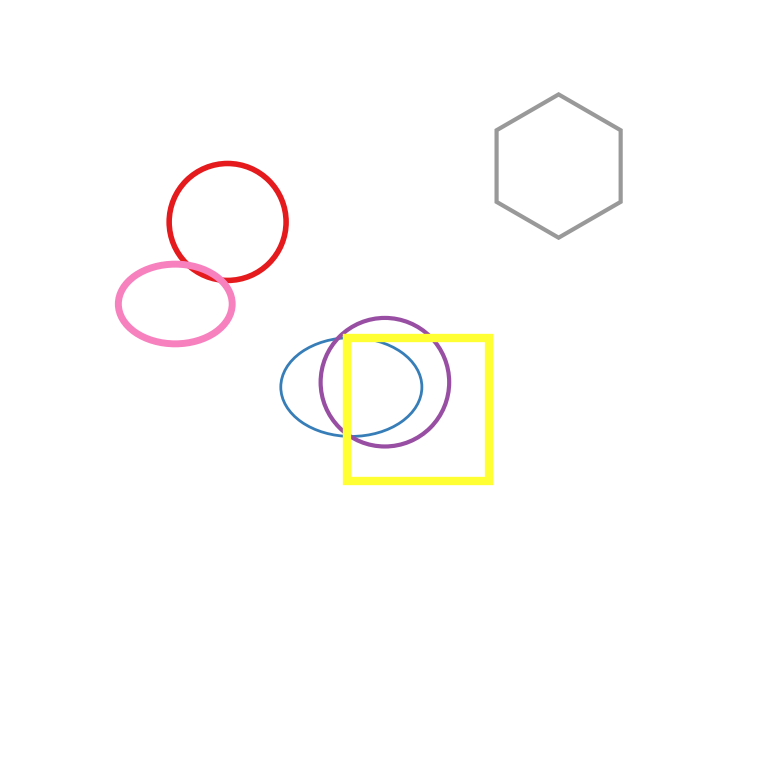[{"shape": "circle", "thickness": 2, "radius": 0.38, "center": [0.296, 0.712]}, {"shape": "oval", "thickness": 1, "radius": 0.46, "center": [0.456, 0.497]}, {"shape": "circle", "thickness": 1.5, "radius": 0.42, "center": [0.5, 0.504]}, {"shape": "square", "thickness": 3, "radius": 0.46, "center": [0.543, 0.468]}, {"shape": "oval", "thickness": 2.5, "radius": 0.37, "center": [0.228, 0.605]}, {"shape": "hexagon", "thickness": 1.5, "radius": 0.47, "center": [0.725, 0.784]}]